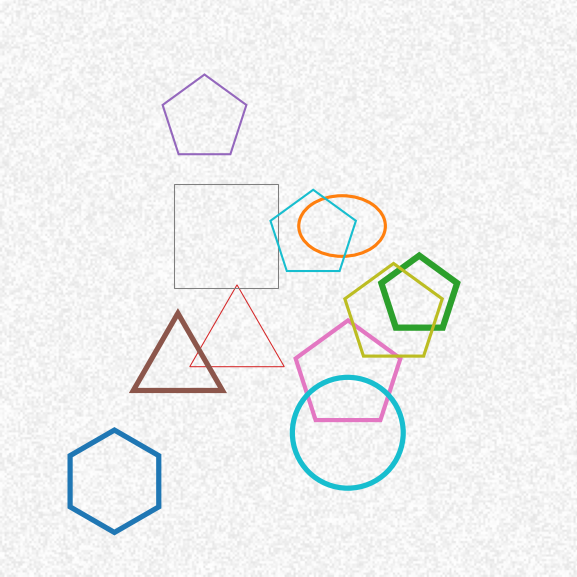[{"shape": "hexagon", "thickness": 2.5, "radius": 0.44, "center": [0.198, 0.166]}, {"shape": "oval", "thickness": 1.5, "radius": 0.37, "center": [0.592, 0.608]}, {"shape": "pentagon", "thickness": 3, "radius": 0.34, "center": [0.726, 0.488]}, {"shape": "triangle", "thickness": 0.5, "radius": 0.47, "center": [0.41, 0.411]}, {"shape": "pentagon", "thickness": 1, "radius": 0.38, "center": [0.354, 0.794]}, {"shape": "triangle", "thickness": 2.5, "radius": 0.45, "center": [0.308, 0.368]}, {"shape": "pentagon", "thickness": 2, "radius": 0.48, "center": [0.603, 0.349]}, {"shape": "square", "thickness": 0.5, "radius": 0.45, "center": [0.391, 0.591]}, {"shape": "pentagon", "thickness": 1.5, "radius": 0.44, "center": [0.681, 0.454]}, {"shape": "pentagon", "thickness": 1, "radius": 0.39, "center": [0.542, 0.593]}, {"shape": "circle", "thickness": 2.5, "radius": 0.48, "center": [0.602, 0.25]}]